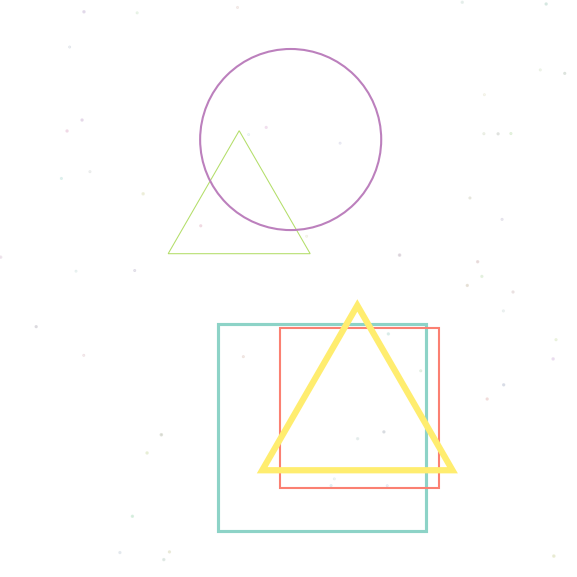[{"shape": "square", "thickness": 1.5, "radius": 0.9, "center": [0.557, 0.259]}, {"shape": "square", "thickness": 1, "radius": 0.69, "center": [0.622, 0.292]}, {"shape": "triangle", "thickness": 0.5, "radius": 0.71, "center": [0.414, 0.631]}, {"shape": "circle", "thickness": 1, "radius": 0.78, "center": [0.503, 0.758]}, {"shape": "triangle", "thickness": 3, "radius": 0.95, "center": [0.619, 0.28]}]